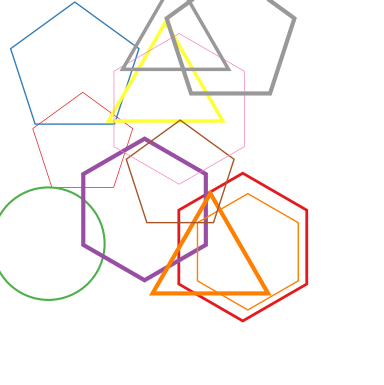[{"shape": "hexagon", "thickness": 2, "radius": 0.96, "center": [0.631, 0.358]}, {"shape": "pentagon", "thickness": 0.5, "radius": 0.68, "center": [0.215, 0.624]}, {"shape": "pentagon", "thickness": 1, "radius": 0.88, "center": [0.194, 0.819]}, {"shape": "circle", "thickness": 1.5, "radius": 0.73, "center": [0.126, 0.367]}, {"shape": "hexagon", "thickness": 3, "radius": 0.92, "center": [0.375, 0.456]}, {"shape": "triangle", "thickness": 3, "radius": 0.87, "center": [0.546, 0.324]}, {"shape": "hexagon", "thickness": 1, "radius": 0.76, "center": [0.644, 0.346]}, {"shape": "triangle", "thickness": 2.5, "radius": 0.86, "center": [0.43, 0.771]}, {"shape": "pentagon", "thickness": 1, "radius": 0.74, "center": [0.468, 0.541]}, {"shape": "hexagon", "thickness": 0.5, "radius": 0.98, "center": [0.465, 0.717]}, {"shape": "triangle", "thickness": 2.5, "radius": 0.79, "center": [0.456, 0.899]}, {"shape": "pentagon", "thickness": 3, "radius": 0.87, "center": [0.599, 0.898]}]